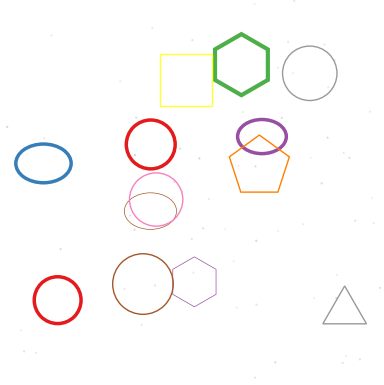[{"shape": "circle", "thickness": 2.5, "radius": 0.32, "center": [0.392, 0.625]}, {"shape": "circle", "thickness": 2.5, "radius": 0.3, "center": [0.15, 0.22]}, {"shape": "oval", "thickness": 2.5, "radius": 0.36, "center": [0.113, 0.576]}, {"shape": "hexagon", "thickness": 3, "radius": 0.4, "center": [0.627, 0.832]}, {"shape": "hexagon", "thickness": 0.5, "radius": 0.32, "center": [0.505, 0.268]}, {"shape": "oval", "thickness": 2.5, "radius": 0.32, "center": [0.68, 0.645]}, {"shape": "pentagon", "thickness": 1, "radius": 0.41, "center": [0.674, 0.567]}, {"shape": "square", "thickness": 1, "radius": 0.34, "center": [0.483, 0.793]}, {"shape": "oval", "thickness": 0.5, "radius": 0.34, "center": [0.391, 0.452]}, {"shape": "circle", "thickness": 1, "radius": 0.39, "center": [0.371, 0.262]}, {"shape": "circle", "thickness": 1, "radius": 0.35, "center": [0.406, 0.482]}, {"shape": "triangle", "thickness": 1, "radius": 0.33, "center": [0.895, 0.192]}, {"shape": "circle", "thickness": 1, "radius": 0.35, "center": [0.805, 0.81]}]